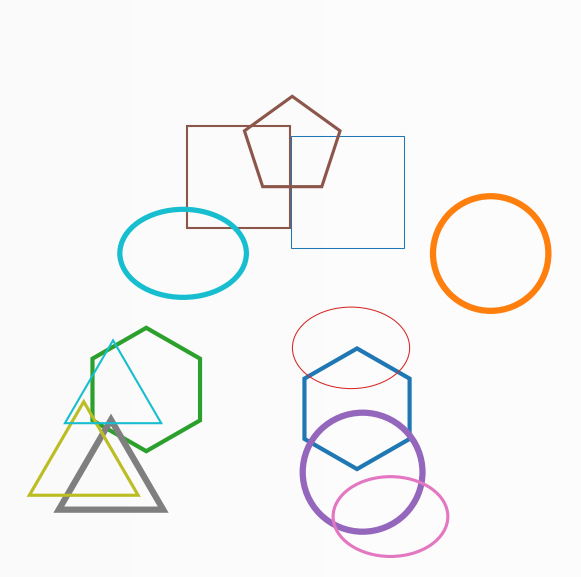[{"shape": "hexagon", "thickness": 2, "radius": 0.52, "center": [0.614, 0.291]}, {"shape": "square", "thickness": 0.5, "radius": 0.49, "center": [0.598, 0.667]}, {"shape": "circle", "thickness": 3, "radius": 0.5, "center": [0.844, 0.56]}, {"shape": "hexagon", "thickness": 2, "radius": 0.53, "center": [0.252, 0.325]}, {"shape": "oval", "thickness": 0.5, "radius": 0.5, "center": [0.604, 0.397]}, {"shape": "circle", "thickness": 3, "radius": 0.52, "center": [0.624, 0.181]}, {"shape": "square", "thickness": 1, "radius": 0.44, "center": [0.41, 0.693]}, {"shape": "pentagon", "thickness": 1.5, "radius": 0.43, "center": [0.503, 0.746]}, {"shape": "oval", "thickness": 1.5, "radius": 0.49, "center": [0.672, 0.105]}, {"shape": "triangle", "thickness": 3, "radius": 0.52, "center": [0.191, 0.168]}, {"shape": "triangle", "thickness": 1.5, "radius": 0.54, "center": [0.144, 0.196]}, {"shape": "triangle", "thickness": 1, "radius": 0.48, "center": [0.195, 0.314]}, {"shape": "oval", "thickness": 2.5, "radius": 0.54, "center": [0.315, 0.56]}]